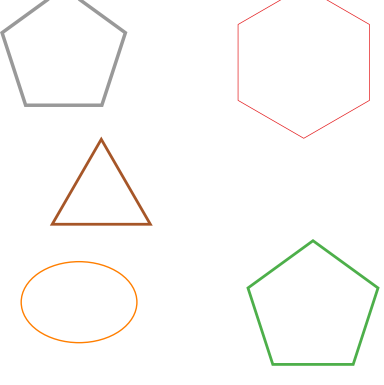[{"shape": "hexagon", "thickness": 0.5, "radius": 0.99, "center": [0.789, 0.838]}, {"shape": "pentagon", "thickness": 2, "radius": 0.89, "center": [0.813, 0.197]}, {"shape": "oval", "thickness": 1, "radius": 0.75, "center": [0.205, 0.215]}, {"shape": "triangle", "thickness": 2, "radius": 0.74, "center": [0.263, 0.491]}, {"shape": "pentagon", "thickness": 2.5, "radius": 0.84, "center": [0.166, 0.863]}]